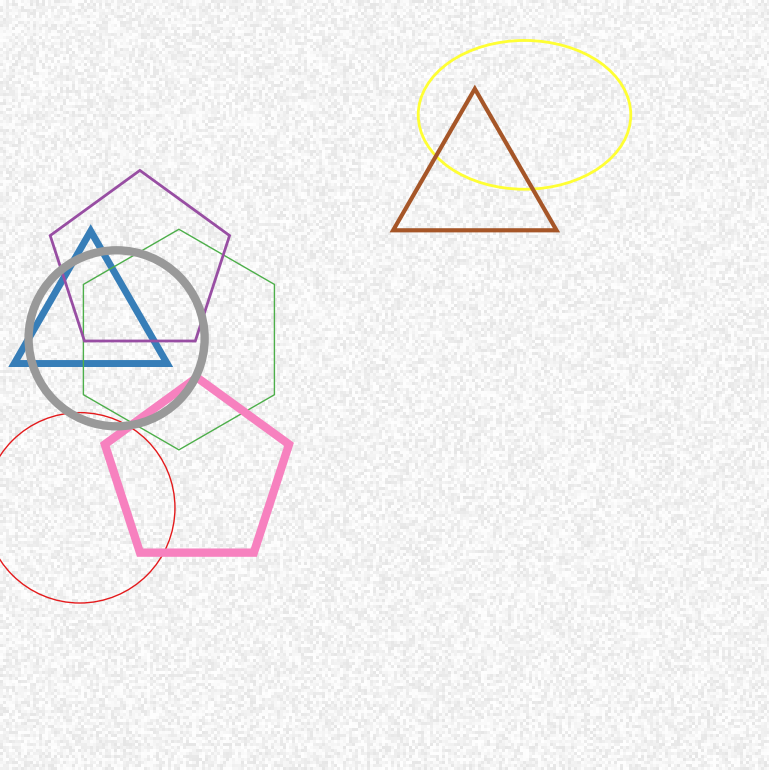[{"shape": "circle", "thickness": 0.5, "radius": 0.62, "center": [0.104, 0.341]}, {"shape": "triangle", "thickness": 2.5, "radius": 0.57, "center": [0.118, 0.585]}, {"shape": "hexagon", "thickness": 0.5, "radius": 0.72, "center": [0.232, 0.559]}, {"shape": "pentagon", "thickness": 1, "radius": 0.61, "center": [0.182, 0.656]}, {"shape": "oval", "thickness": 1, "radius": 0.69, "center": [0.681, 0.851]}, {"shape": "triangle", "thickness": 1.5, "radius": 0.61, "center": [0.617, 0.762]}, {"shape": "pentagon", "thickness": 3, "radius": 0.63, "center": [0.256, 0.384]}, {"shape": "circle", "thickness": 3, "radius": 0.57, "center": [0.151, 0.561]}]